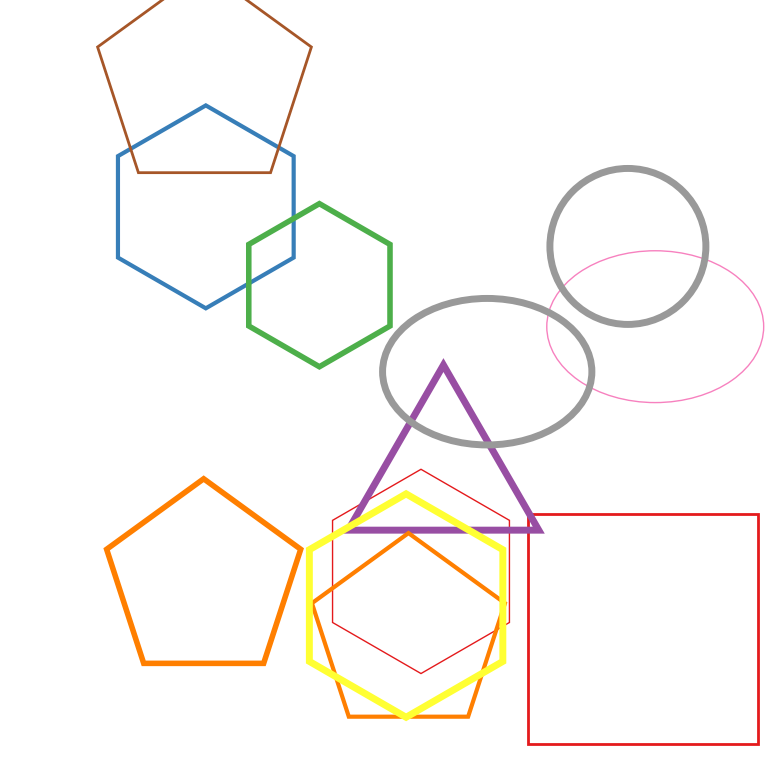[{"shape": "hexagon", "thickness": 0.5, "radius": 0.66, "center": [0.547, 0.258]}, {"shape": "square", "thickness": 1, "radius": 0.75, "center": [0.835, 0.183]}, {"shape": "hexagon", "thickness": 1.5, "radius": 0.66, "center": [0.267, 0.731]}, {"shape": "hexagon", "thickness": 2, "radius": 0.53, "center": [0.415, 0.63]}, {"shape": "triangle", "thickness": 2.5, "radius": 0.71, "center": [0.576, 0.383]}, {"shape": "pentagon", "thickness": 1.5, "radius": 0.66, "center": [0.53, 0.176]}, {"shape": "pentagon", "thickness": 2, "radius": 0.66, "center": [0.265, 0.246]}, {"shape": "hexagon", "thickness": 2.5, "radius": 0.73, "center": [0.527, 0.214]}, {"shape": "pentagon", "thickness": 1, "radius": 0.73, "center": [0.266, 0.894]}, {"shape": "oval", "thickness": 0.5, "radius": 0.7, "center": [0.851, 0.576]}, {"shape": "oval", "thickness": 2.5, "radius": 0.68, "center": [0.633, 0.517]}, {"shape": "circle", "thickness": 2.5, "radius": 0.51, "center": [0.815, 0.68]}]